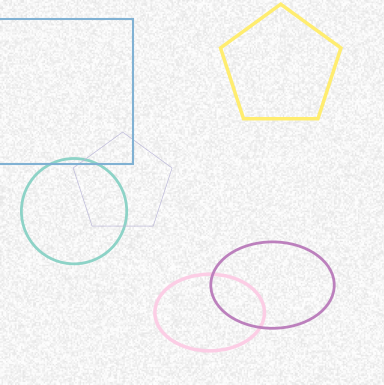[{"shape": "circle", "thickness": 2, "radius": 0.68, "center": [0.192, 0.451]}, {"shape": "pentagon", "thickness": 0.5, "radius": 0.67, "center": [0.319, 0.522]}, {"shape": "square", "thickness": 1.5, "radius": 0.94, "center": [0.158, 0.763]}, {"shape": "oval", "thickness": 2.5, "radius": 0.71, "center": [0.545, 0.188]}, {"shape": "oval", "thickness": 2, "radius": 0.8, "center": [0.708, 0.259]}, {"shape": "pentagon", "thickness": 2.5, "radius": 0.82, "center": [0.729, 0.825]}]